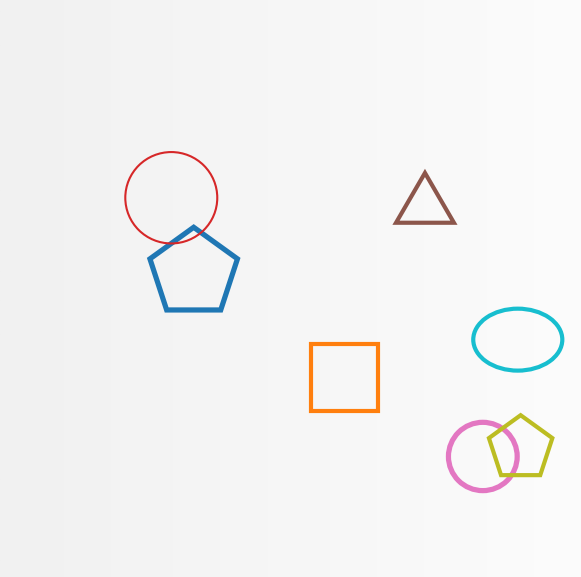[{"shape": "pentagon", "thickness": 2.5, "radius": 0.4, "center": [0.333, 0.526]}, {"shape": "square", "thickness": 2, "radius": 0.29, "center": [0.593, 0.346]}, {"shape": "circle", "thickness": 1, "radius": 0.4, "center": [0.295, 0.657]}, {"shape": "triangle", "thickness": 2, "radius": 0.29, "center": [0.731, 0.642]}, {"shape": "circle", "thickness": 2.5, "radius": 0.3, "center": [0.831, 0.209]}, {"shape": "pentagon", "thickness": 2, "radius": 0.29, "center": [0.896, 0.223]}, {"shape": "oval", "thickness": 2, "radius": 0.38, "center": [0.891, 0.411]}]